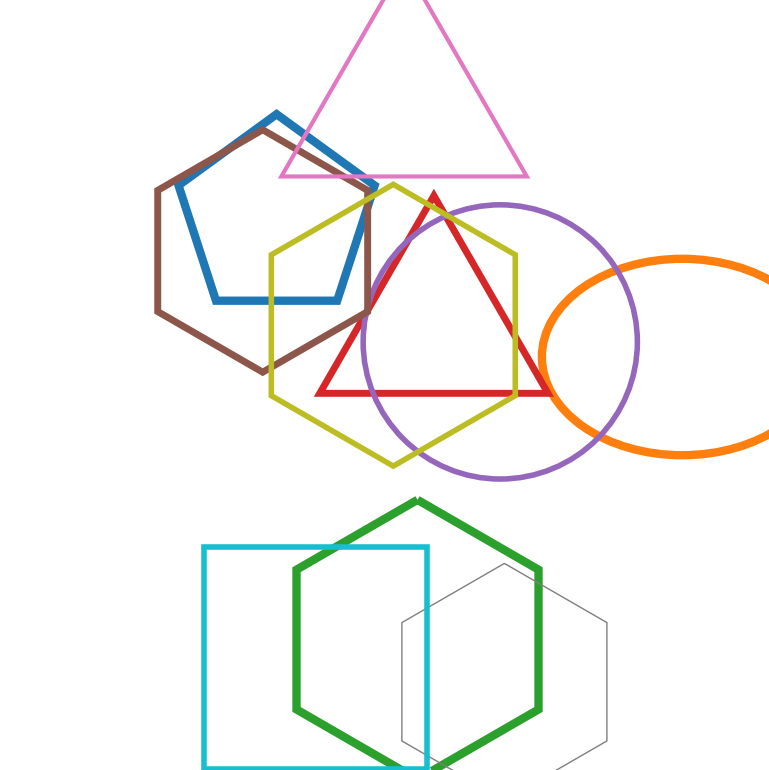[{"shape": "pentagon", "thickness": 3, "radius": 0.67, "center": [0.359, 0.718]}, {"shape": "oval", "thickness": 3, "radius": 0.91, "center": [0.886, 0.536]}, {"shape": "hexagon", "thickness": 3, "radius": 0.91, "center": [0.542, 0.169]}, {"shape": "triangle", "thickness": 2.5, "radius": 0.86, "center": [0.563, 0.575]}, {"shape": "circle", "thickness": 2, "radius": 0.89, "center": [0.65, 0.556]}, {"shape": "hexagon", "thickness": 2.5, "radius": 0.79, "center": [0.341, 0.674]}, {"shape": "triangle", "thickness": 1.5, "radius": 0.92, "center": [0.525, 0.863]}, {"shape": "hexagon", "thickness": 0.5, "radius": 0.77, "center": [0.655, 0.115]}, {"shape": "hexagon", "thickness": 2, "radius": 0.91, "center": [0.511, 0.578]}, {"shape": "square", "thickness": 2, "radius": 0.72, "center": [0.41, 0.146]}]